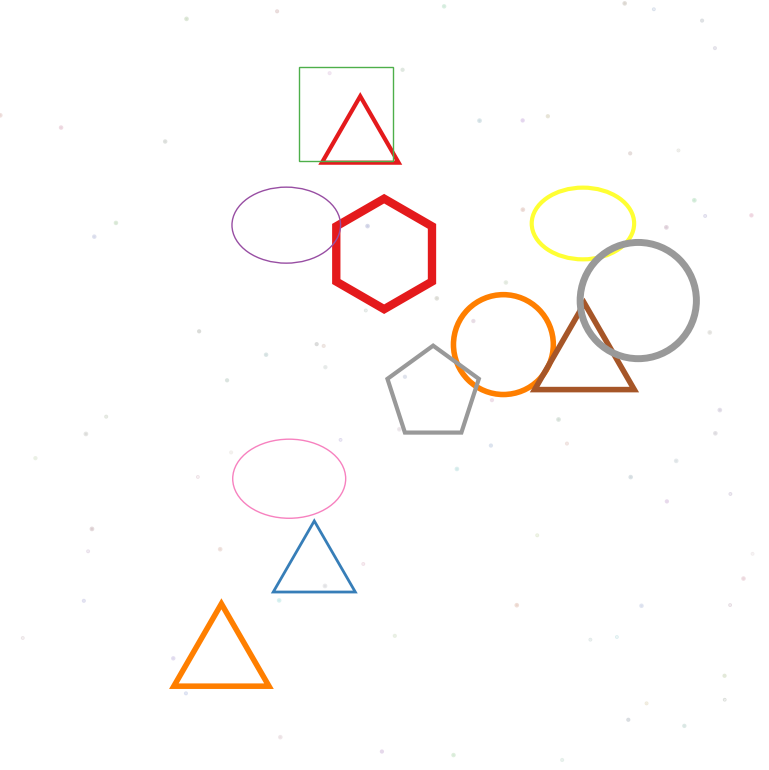[{"shape": "triangle", "thickness": 1.5, "radius": 0.29, "center": [0.468, 0.817]}, {"shape": "hexagon", "thickness": 3, "radius": 0.36, "center": [0.499, 0.67]}, {"shape": "triangle", "thickness": 1, "radius": 0.31, "center": [0.408, 0.262]}, {"shape": "square", "thickness": 0.5, "radius": 0.31, "center": [0.449, 0.851]}, {"shape": "oval", "thickness": 0.5, "radius": 0.35, "center": [0.372, 0.708]}, {"shape": "triangle", "thickness": 2, "radius": 0.36, "center": [0.288, 0.145]}, {"shape": "circle", "thickness": 2, "radius": 0.32, "center": [0.654, 0.552]}, {"shape": "oval", "thickness": 1.5, "radius": 0.33, "center": [0.757, 0.71]}, {"shape": "triangle", "thickness": 2, "radius": 0.37, "center": [0.759, 0.531]}, {"shape": "oval", "thickness": 0.5, "radius": 0.37, "center": [0.376, 0.378]}, {"shape": "circle", "thickness": 2.5, "radius": 0.38, "center": [0.829, 0.61]}, {"shape": "pentagon", "thickness": 1.5, "radius": 0.31, "center": [0.563, 0.489]}]